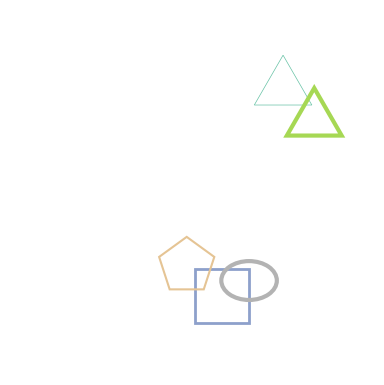[{"shape": "triangle", "thickness": 0.5, "radius": 0.43, "center": [0.735, 0.77]}, {"shape": "square", "thickness": 2, "radius": 0.35, "center": [0.577, 0.232]}, {"shape": "triangle", "thickness": 3, "radius": 0.41, "center": [0.816, 0.689]}, {"shape": "pentagon", "thickness": 1.5, "radius": 0.38, "center": [0.485, 0.309]}, {"shape": "oval", "thickness": 3, "radius": 0.36, "center": [0.647, 0.271]}]